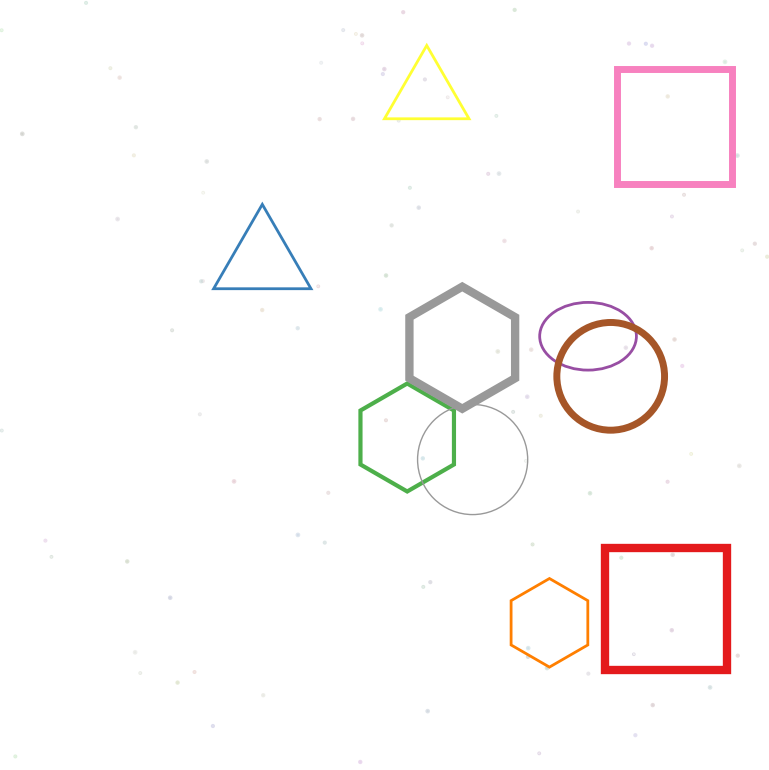[{"shape": "square", "thickness": 3, "radius": 0.4, "center": [0.865, 0.209]}, {"shape": "triangle", "thickness": 1, "radius": 0.37, "center": [0.341, 0.662]}, {"shape": "hexagon", "thickness": 1.5, "radius": 0.35, "center": [0.529, 0.432]}, {"shape": "oval", "thickness": 1, "radius": 0.31, "center": [0.764, 0.563]}, {"shape": "hexagon", "thickness": 1, "radius": 0.29, "center": [0.714, 0.191]}, {"shape": "triangle", "thickness": 1, "radius": 0.32, "center": [0.554, 0.877]}, {"shape": "circle", "thickness": 2.5, "radius": 0.35, "center": [0.793, 0.511]}, {"shape": "square", "thickness": 2.5, "radius": 0.38, "center": [0.876, 0.836]}, {"shape": "circle", "thickness": 0.5, "radius": 0.36, "center": [0.614, 0.403]}, {"shape": "hexagon", "thickness": 3, "radius": 0.4, "center": [0.6, 0.548]}]